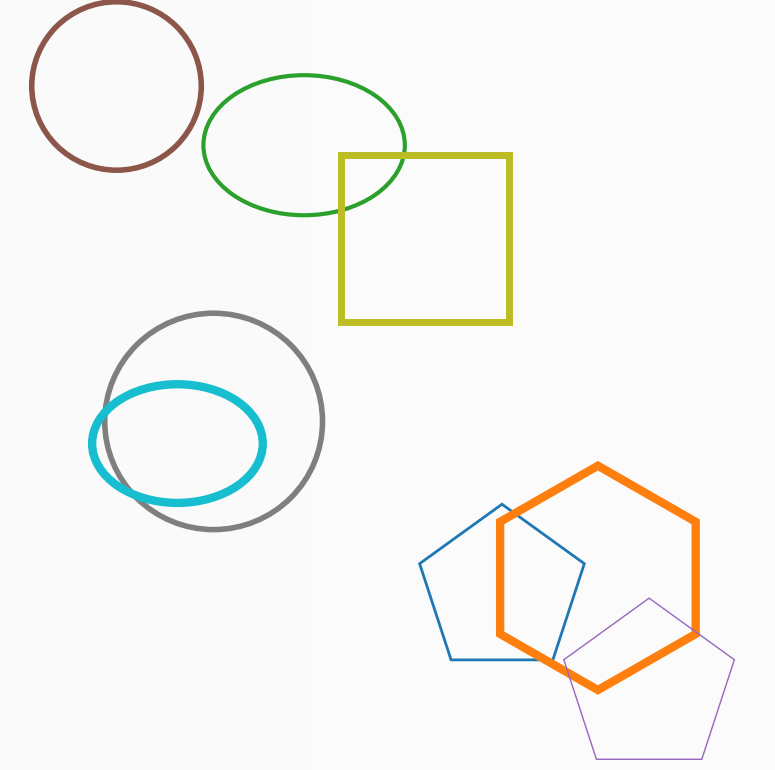[{"shape": "pentagon", "thickness": 1, "radius": 0.56, "center": [0.648, 0.233]}, {"shape": "hexagon", "thickness": 3, "radius": 0.73, "center": [0.771, 0.249]}, {"shape": "oval", "thickness": 1.5, "radius": 0.65, "center": [0.392, 0.811]}, {"shape": "pentagon", "thickness": 0.5, "radius": 0.58, "center": [0.838, 0.107]}, {"shape": "circle", "thickness": 2, "radius": 0.55, "center": [0.15, 0.888]}, {"shape": "circle", "thickness": 2, "radius": 0.7, "center": [0.276, 0.453]}, {"shape": "square", "thickness": 2.5, "radius": 0.54, "center": [0.548, 0.691]}, {"shape": "oval", "thickness": 3, "radius": 0.55, "center": [0.229, 0.424]}]